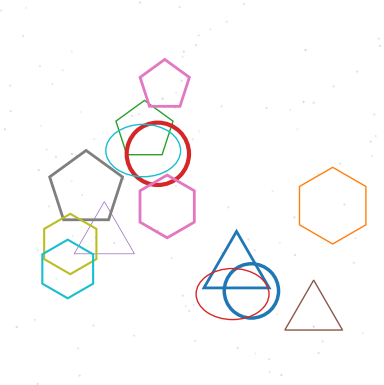[{"shape": "circle", "thickness": 2.5, "radius": 0.35, "center": [0.653, 0.244]}, {"shape": "triangle", "thickness": 2, "radius": 0.49, "center": [0.614, 0.301]}, {"shape": "hexagon", "thickness": 1, "radius": 0.5, "center": [0.864, 0.466]}, {"shape": "pentagon", "thickness": 1, "radius": 0.39, "center": [0.375, 0.661]}, {"shape": "oval", "thickness": 1, "radius": 0.47, "center": [0.604, 0.236]}, {"shape": "circle", "thickness": 3, "radius": 0.4, "center": [0.41, 0.6]}, {"shape": "triangle", "thickness": 0.5, "radius": 0.45, "center": [0.271, 0.386]}, {"shape": "triangle", "thickness": 1, "radius": 0.43, "center": [0.815, 0.186]}, {"shape": "pentagon", "thickness": 2, "radius": 0.34, "center": [0.428, 0.778]}, {"shape": "hexagon", "thickness": 2, "radius": 0.41, "center": [0.434, 0.464]}, {"shape": "pentagon", "thickness": 2, "radius": 0.5, "center": [0.224, 0.51]}, {"shape": "hexagon", "thickness": 1.5, "radius": 0.39, "center": [0.183, 0.366]}, {"shape": "oval", "thickness": 1, "radius": 0.49, "center": [0.372, 0.609]}, {"shape": "hexagon", "thickness": 1.5, "radius": 0.38, "center": [0.176, 0.301]}]